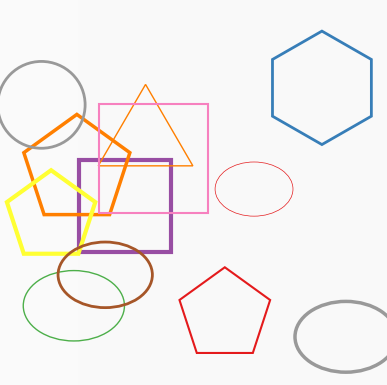[{"shape": "oval", "thickness": 0.5, "radius": 0.5, "center": [0.656, 0.509]}, {"shape": "pentagon", "thickness": 1.5, "radius": 0.62, "center": [0.58, 0.183]}, {"shape": "hexagon", "thickness": 2, "radius": 0.74, "center": [0.831, 0.772]}, {"shape": "oval", "thickness": 1, "radius": 0.65, "center": [0.191, 0.206]}, {"shape": "square", "thickness": 3, "radius": 0.59, "center": [0.322, 0.465]}, {"shape": "pentagon", "thickness": 2.5, "radius": 0.72, "center": [0.198, 0.559]}, {"shape": "triangle", "thickness": 1, "radius": 0.7, "center": [0.376, 0.64]}, {"shape": "pentagon", "thickness": 3, "radius": 0.6, "center": [0.132, 0.438]}, {"shape": "oval", "thickness": 2, "radius": 0.61, "center": [0.272, 0.286]}, {"shape": "square", "thickness": 1.5, "radius": 0.7, "center": [0.395, 0.588]}, {"shape": "oval", "thickness": 2.5, "radius": 0.66, "center": [0.893, 0.125]}, {"shape": "circle", "thickness": 2, "radius": 0.56, "center": [0.107, 0.728]}]